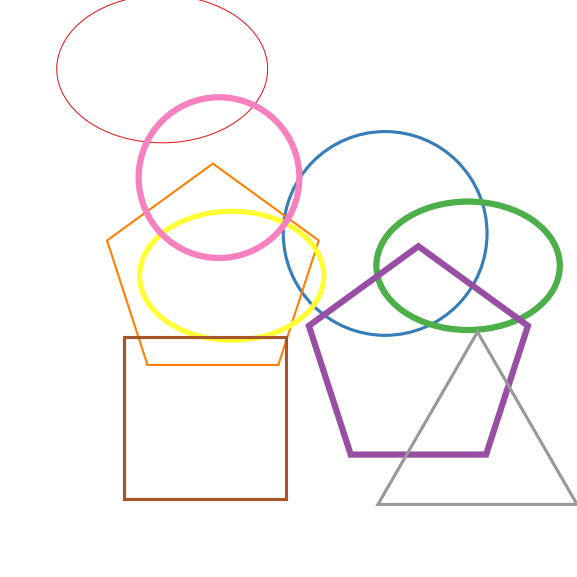[{"shape": "oval", "thickness": 0.5, "radius": 0.91, "center": [0.281, 0.88]}, {"shape": "circle", "thickness": 1.5, "radius": 0.88, "center": [0.667, 0.595]}, {"shape": "oval", "thickness": 3, "radius": 0.79, "center": [0.811, 0.539]}, {"shape": "pentagon", "thickness": 3, "radius": 1.0, "center": [0.725, 0.373]}, {"shape": "pentagon", "thickness": 1, "radius": 0.96, "center": [0.369, 0.523]}, {"shape": "oval", "thickness": 2.5, "radius": 0.8, "center": [0.401, 0.522]}, {"shape": "square", "thickness": 1.5, "radius": 0.7, "center": [0.355, 0.275]}, {"shape": "circle", "thickness": 3, "radius": 0.7, "center": [0.379, 0.692]}, {"shape": "triangle", "thickness": 1.5, "radius": 1.0, "center": [0.827, 0.225]}]